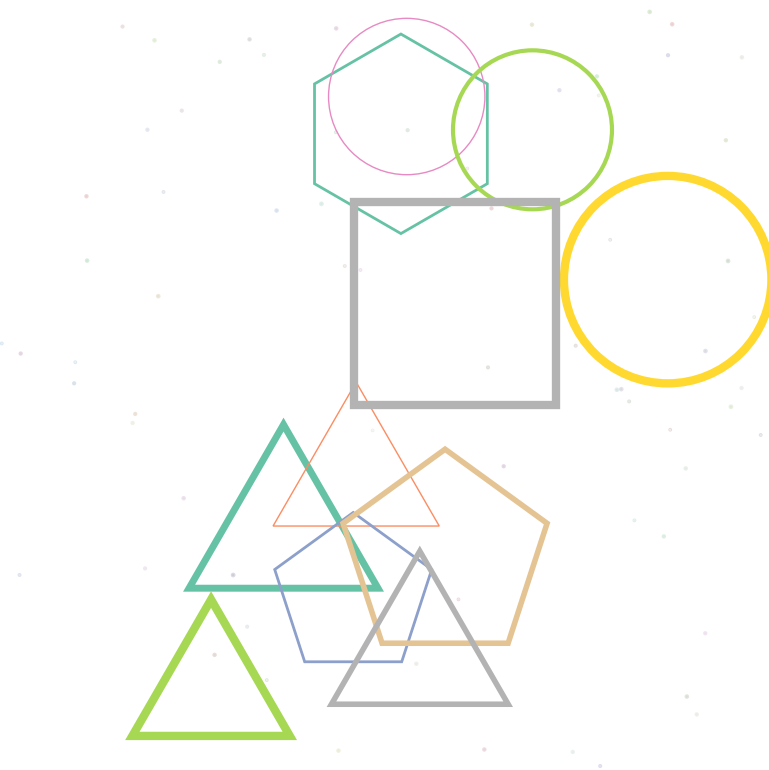[{"shape": "hexagon", "thickness": 1, "radius": 0.65, "center": [0.521, 0.826]}, {"shape": "triangle", "thickness": 2.5, "radius": 0.71, "center": [0.368, 0.307]}, {"shape": "triangle", "thickness": 0.5, "radius": 0.62, "center": [0.463, 0.379]}, {"shape": "pentagon", "thickness": 1, "radius": 0.54, "center": [0.459, 0.227]}, {"shape": "circle", "thickness": 0.5, "radius": 0.51, "center": [0.528, 0.875]}, {"shape": "triangle", "thickness": 3, "radius": 0.59, "center": [0.274, 0.103]}, {"shape": "circle", "thickness": 1.5, "radius": 0.52, "center": [0.692, 0.831]}, {"shape": "circle", "thickness": 3, "radius": 0.67, "center": [0.867, 0.637]}, {"shape": "pentagon", "thickness": 2, "radius": 0.7, "center": [0.578, 0.277]}, {"shape": "triangle", "thickness": 2, "radius": 0.66, "center": [0.545, 0.152]}, {"shape": "square", "thickness": 3, "radius": 0.66, "center": [0.591, 0.606]}]